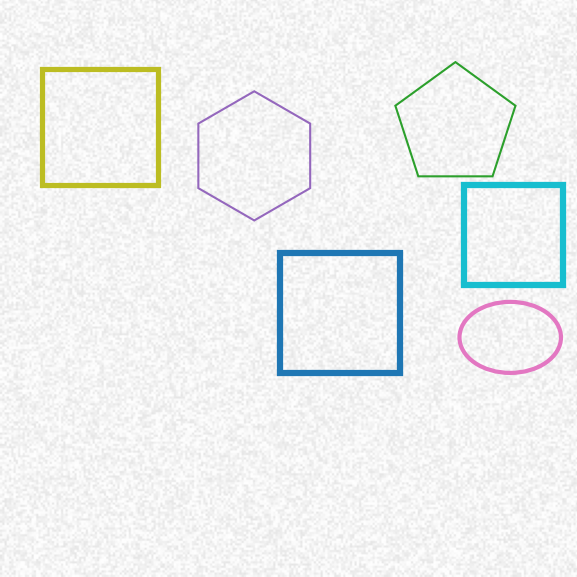[{"shape": "square", "thickness": 3, "radius": 0.52, "center": [0.588, 0.457]}, {"shape": "pentagon", "thickness": 1, "radius": 0.55, "center": [0.789, 0.782]}, {"shape": "hexagon", "thickness": 1, "radius": 0.56, "center": [0.44, 0.729]}, {"shape": "oval", "thickness": 2, "radius": 0.44, "center": [0.884, 0.415]}, {"shape": "square", "thickness": 2.5, "radius": 0.5, "center": [0.173, 0.779]}, {"shape": "square", "thickness": 3, "radius": 0.43, "center": [0.889, 0.592]}]